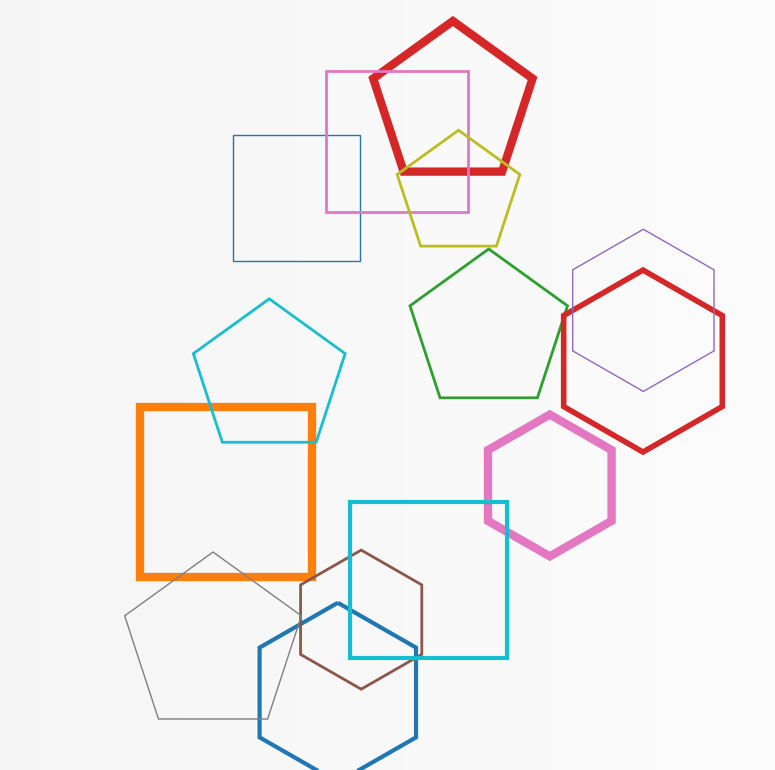[{"shape": "square", "thickness": 0.5, "radius": 0.41, "center": [0.382, 0.742]}, {"shape": "hexagon", "thickness": 1.5, "radius": 0.58, "center": [0.436, 0.101]}, {"shape": "square", "thickness": 3, "radius": 0.55, "center": [0.292, 0.361]}, {"shape": "pentagon", "thickness": 1, "radius": 0.53, "center": [0.631, 0.57]}, {"shape": "hexagon", "thickness": 2, "radius": 0.59, "center": [0.83, 0.531]}, {"shape": "pentagon", "thickness": 3, "radius": 0.54, "center": [0.584, 0.865]}, {"shape": "hexagon", "thickness": 0.5, "radius": 0.53, "center": [0.83, 0.597]}, {"shape": "hexagon", "thickness": 1, "radius": 0.45, "center": [0.466, 0.195]}, {"shape": "square", "thickness": 1, "radius": 0.46, "center": [0.512, 0.816]}, {"shape": "hexagon", "thickness": 3, "radius": 0.46, "center": [0.709, 0.37]}, {"shape": "pentagon", "thickness": 0.5, "radius": 0.6, "center": [0.275, 0.163]}, {"shape": "pentagon", "thickness": 1, "radius": 0.42, "center": [0.592, 0.748]}, {"shape": "square", "thickness": 1.5, "radius": 0.51, "center": [0.553, 0.247]}, {"shape": "pentagon", "thickness": 1, "radius": 0.51, "center": [0.347, 0.509]}]